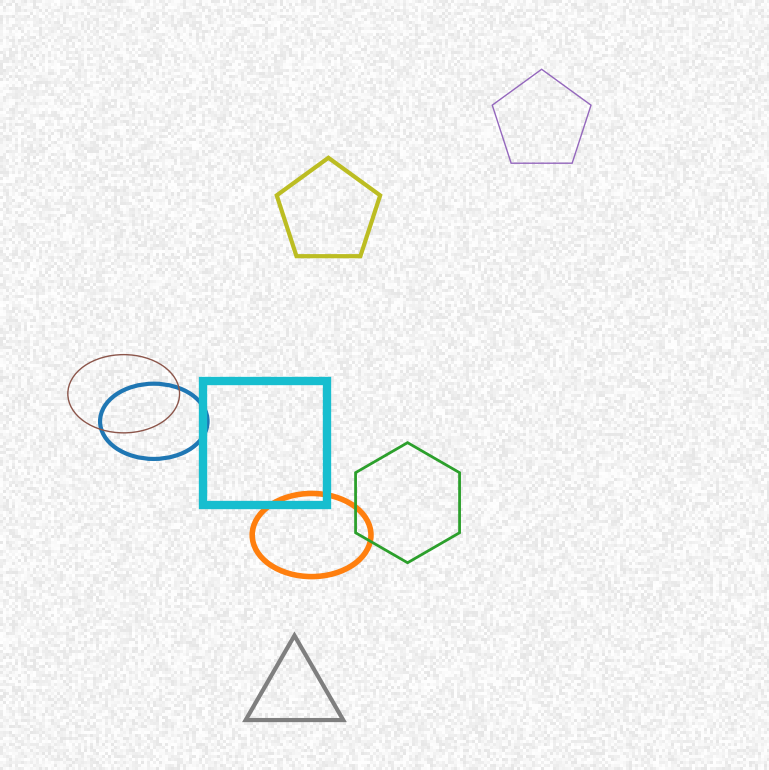[{"shape": "oval", "thickness": 1.5, "radius": 0.35, "center": [0.2, 0.453]}, {"shape": "oval", "thickness": 2, "radius": 0.39, "center": [0.405, 0.305]}, {"shape": "hexagon", "thickness": 1, "radius": 0.39, "center": [0.529, 0.347]}, {"shape": "pentagon", "thickness": 0.5, "radius": 0.34, "center": [0.703, 0.843]}, {"shape": "oval", "thickness": 0.5, "radius": 0.36, "center": [0.161, 0.489]}, {"shape": "triangle", "thickness": 1.5, "radius": 0.37, "center": [0.382, 0.101]}, {"shape": "pentagon", "thickness": 1.5, "radius": 0.35, "center": [0.427, 0.724]}, {"shape": "square", "thickness": 3, "radius": 0.4, "center": [0.344, 0.425]}]